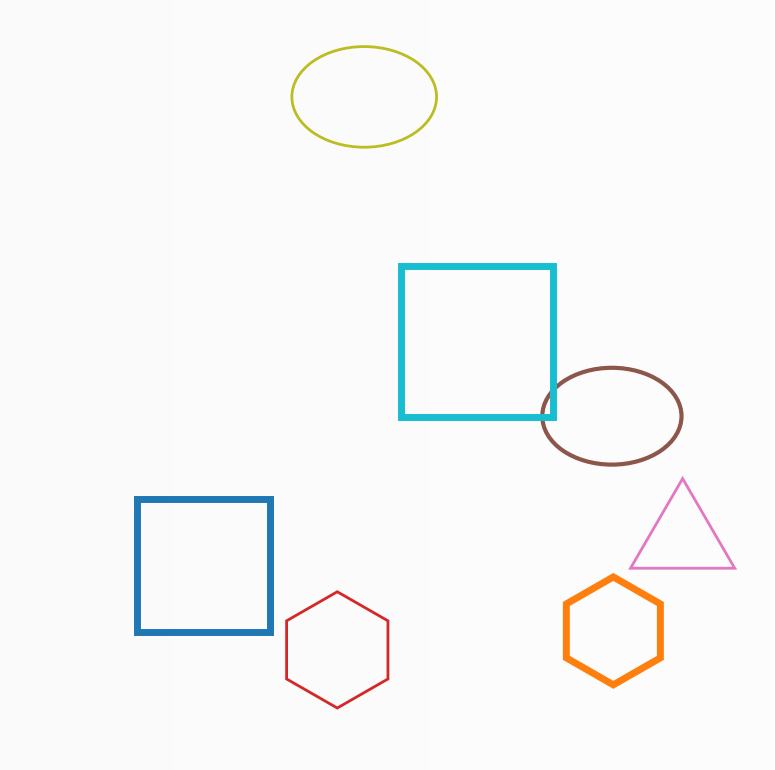[{"shape": "square", "thickness": 2.5, "radius": 0.43, "center": [0.263, 0.265]}, {"shape": "hexagon", "thickness": 2.5, "radius": 0.35, "center": [0.791, 0.181]}, {"shape": "hexagon", "thickness": 1, "radius": 0.38, "center": [0.435, 0.156]}, {"shape": "oval", "thickness": 1.5, "radius": 0.45, "center": [0.79, 0.459]}, {"shape": "triangle", "thickness": 1, "radius": 0.39, "center": [0.881, 0.301]}, {"shape": "oval", "thickness": 1, "radius": 0.47, "center": [0.47, 0.874]}, {"shape": "square", "thickness": 2.5, "radius": 0.49, "center": [0.615, 0.557]}]